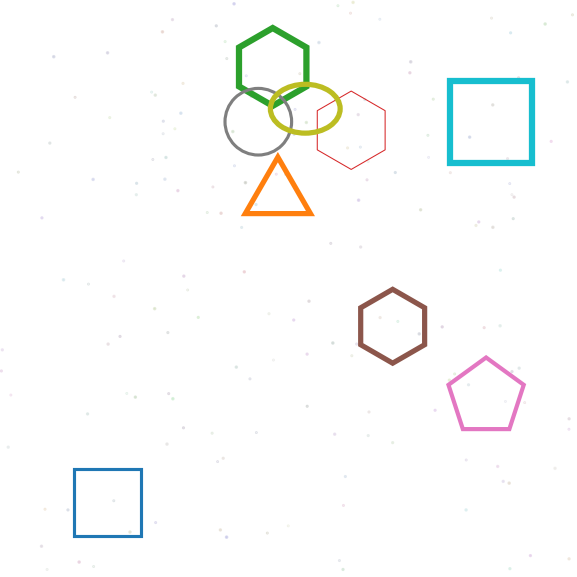[{"shape": "square", "thickness": 1.5, "radius": 0.29, "center": [0.186, 0.129]}, {"shape": "triangle", "thickness": 2.5, "radius": 0.33, "center": [0.481, 0.662]}, {"shape": "hexagon", "thickness": 3, "radius": 0.34, "center": [0.472, 0.883]}, {"shape": "hexagon", "thickness": 0.5, "radius": 0.34, "center": [0.608, 0.774]}, {"shape": "hexagon", "thickness": 2.5, "radius": 0.32, "center": [0.68, 0.434]}, {"shape": "pentagon", "thickness": 2, "radius": 0.34, "center": [0.842, 0.312]}, {"shape": "circle", "thickness": 1.5, "radius": 0.29, "center": [0.447, 0.788]}, {"shape": "oval", "thickness": 2.5, "radius": 0.3, "center": [0.529, 0.811]}, {"shape": "square", "thickness": 3, "radius": 0.36, "center": [0.851, 0.788]}]